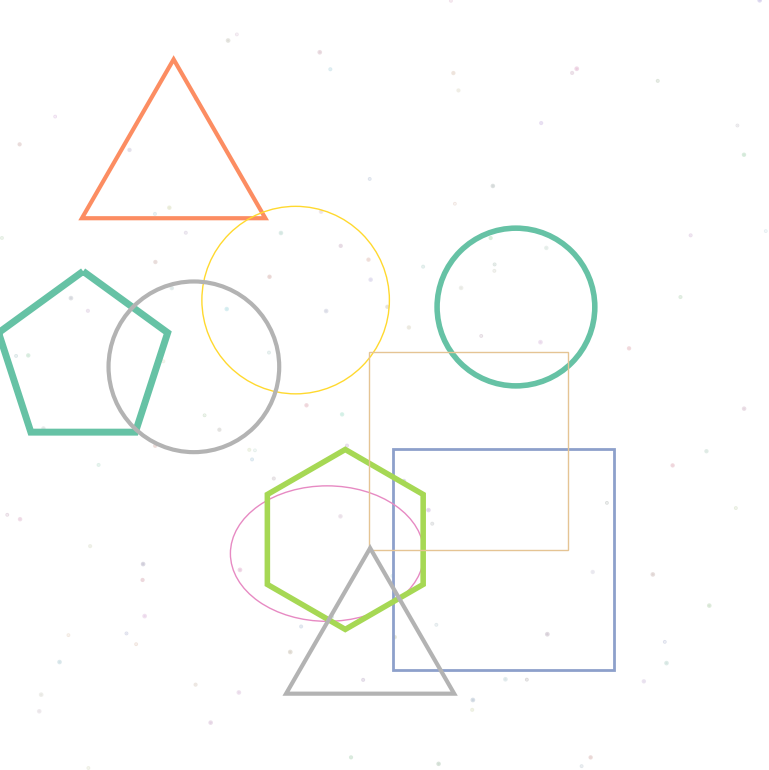[{"shape": "circle", "thickness": 2, "radius": 0.51, "center": [0.67, 0.601]}, {"shape": "pentagon", "thickness": 2.5, "radius": 0.58, "center": [0.108, 0.532]}, {"shape": "triangle", "thickness": 1.5, "radius": 0.69, "center": [0.225, 0.785]}, {"shape": "square", "thickness": 1, "radius": 0.72, "center": [0.654, 0.273]}, {"shape": "oval", "thickness": 0.5, "radius": 0.63, "center": [0.425, 0.281]}, {"shape": "hexagon", "thickness": 2, "radius": 0.58, "center": [0.448, 0.299]}, {"shape": "circle", "thickness": 0.5, "radius": 0.61, "center": [0.384, 0.61]}, {"shape": "square", "thickness": 0.5, "radius": 0.64, "center": [0.608, 0.414]}, {"shape": "circle", "thickness": 1.5, "radius": 0.55, "center": [0.252, 0.524]}, {"shape": "triangle", "thickness": 1.5, "radius": 0.63, "center": [0.481, 0.162]}]